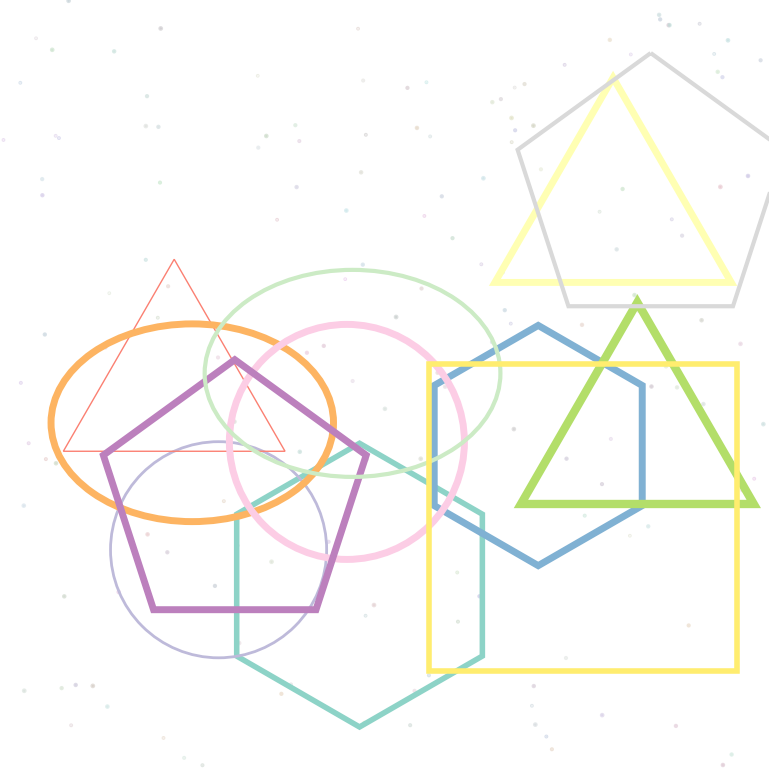[{"shape": "hexagon", "thickness": 2, "radius": 0.92, "center": [0.467, 0.24]}, {"shape": "triangle", "thickness": 2.5, "radius": 0.89, "center": [0.796, 0.722]}, {"shape": "circle", "thickness": 1, "radius": 0.7, "center": [0.284, 0.286]}, {"shape": "triangle", "thickness": 0.5, "radius": 0.83, "center": [0.226, 0.497]}, {"shape": "hexagon", "thickness": 2.5, "radius": 0.78, "center": [0.699, 0.421]}, {"shape": "oval", "thickness": 2.5, "radius": 0.92, "center": [0.25, 0.451]}, {"shape": "triangle", "thickness": 3, "radius": 0.87, "center": [0.828, 0.433]}, {"shape": "circle", "thickness": 2.5, "radius": 0.76, "center": [0.451, 0.426]}, {"shape": "pentagon", "thickness": 1.5, "radius": 0.91, "center": [0.845, 0.749]}, {"shape": "pentagon", "thickness": 2.5, "radius": 0.9, "center": [0.305, 0.353]}, {"shape": "oval", "thickness": 1.5, "radius": 0.96, "center": [0.458, 0.515]}, {"shape": "square", "thickness": 2, "radius": 1.0, "center": [0.757, 0.328]}]